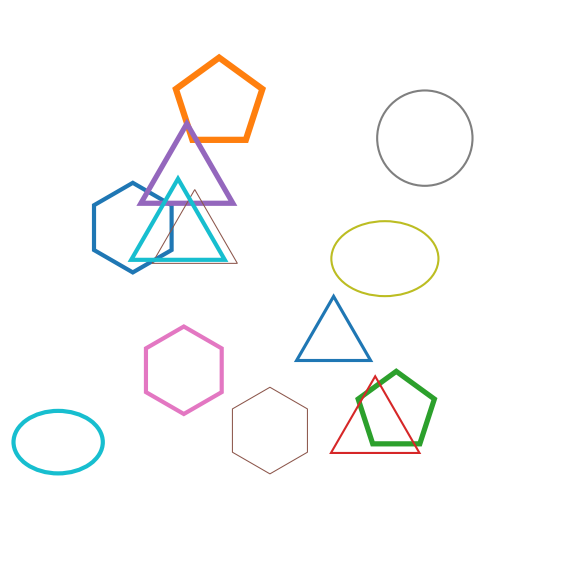[{"shape": "hexagon", "thickness": 2, "radius": 0.39, "center": [0.23, 0.605]}, {"shape": "triangle", "thickness": 1.5, "radius": 0.37, "center": [0.578, 0.412]}, {"shape": "pentagon", "thickness": 3, "radius": 0.39, "center": [0.379, 0.821]}, {"shape": "pentagon", "thickness": 2.5, "radius": 0.35, "center": [0.686, 0.287]}, {"shape": "triangle", "thickness": 1, "radius": 0.44, "center": [0.65, 0.259]}, {"shape": "triangle", "thickness": 2.5, "radius": 0.46, "center": [0.324, 0.693]}, {"shape": "triangle", "thickness": 0.5, "radius": 0.43, "center": [0.337, 0.586]}, {"shape": "hexagon", "thickness": 0.5, "radius": 0.37, "center": [0.467, 0.254]}, {"shape": "hexagon", "thickness": 2, "radius": 0.38, "center": [0.318, 0.358]}, {"shape": "circle", "thickness": 1, "radius": 0.41, "center": [0.736, 0.76]}, {"shape": "oval", "thickness": 1, "radius": 0.46, "center": [0.666, 0.551]}, {"shape": "oval", "thickness": 2, "radius": 0.39, "center": [0.101, 0.234]}, {"shape": "triangle", "thickness": 2, "radius": 0.47, "center": [0.308, 0.596]}]